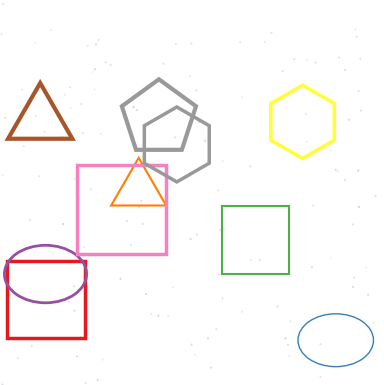[{"shape": "square", "thickness": 2.5, "radius": 0.5, "center": [0.12, 0.222]}, {"shape": "oval", "thickness": 1, "radius": 0.49, "center": [0.872, 0.116]}, {"shape": "square", "thickness": 1.5, "radius": 0.44, "center": [0.663, 0.376]}, {"shape": "oval", "thickness": 2, "radius": 0.53, "center": [0.118, 0.288]}, {"shape": "triangle", "thickness": 1.5, "radius": 0.41, "center": [0.36, 0.507]}, {"shape": "hexagon", "thickness": 2.5, "radius": 0.48, "center": [0.786, 0.684]}, {"shape": "triangle", "thickness": 3, "radius": 0.48, "center": [0.104, 0.688]}, {"shape": "square", "thickness": 2.5, "radius": 0.58, "center": [0.315, 0.455]}, {"shape": "pentagon", "thickness": 3, "radius": 0.51, "center": [0.413, 0.693]}, {"shape": "hexagon", "thickness": 2.5, "radius": 0.49, "center": [0.459, 0.625]}]